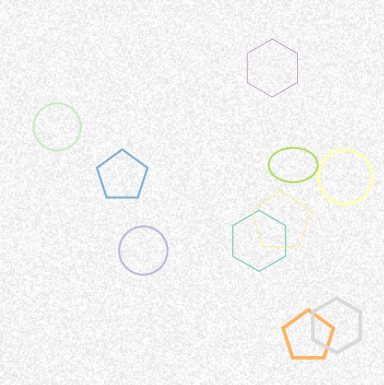[{"shape": "hexagon", "thickness": 1, "radius": 0.4, "center": [0.673, 0.374]}, {"shape": "circle", "thickness": 2, "radius": 0.35, "center": [0.896, 0.54]}, {"shape": "circle", "thickness": 1.5, "radius": 0.31, "center": [0.372, 0.349]}, {"shape": "pentagon", "thickness": 1.5, "radius": 0.35, "center": [0.318, 0.543]}, {"shape": "pentagon", "thickness": 2.5, "radius": 0.34, "center": [0.801, 0.126]}, {"shape": "oval", "thickness": 1.5, "radius": 0.32, "center": [0.761, 0.572]}, {"shape": "hexagon", "thickness": 2.5, "radius": 0.36, "center": [0.874, 0.154]}, {"shape": "hexagon", "thickness": 0.5, "radius": 0.38, "center": [0.707, 0.823]}, {"shape": "circle", "thickness": 1.5, "radius": 0.31, "center": [0.148, 0.67]}, {"shape": "pentagon", "thickness": 0.5, "radius": 0.4, "center": [0.73, 0.426]}]